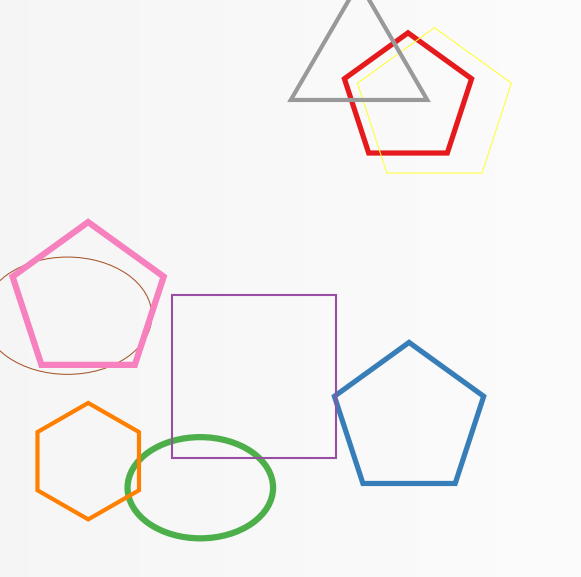[{"shape": "pentagon", "thickness": 2.5, "radius": 0.58, "center": [0.702, 0.827]}, {"shape": "pentagon", "thickness": 2.5, "radius": 0.68, "center": [0.704, 0.271]}, {"shape": "oval", "thickness": 3, "radius": 0.63, "center": [0.345, 0.155]}, {"shape": "square", "thickness": 1, "radius": 0.71, "center": [0.437, 0.347]}, {"shape": "hexagon", "thickness": 2, "radius": 0.5, "center": [0.152, 0.201]}, {"shape": "pentagon", "thickness": 0.5, "radius": 0.7, "center": [0.747, 0.812]}, {"shape": "oval", "thickness": 0.5, "radius": 0.73, "center": [0.116, 0.452]}, {"shape": "pentagon", "thickness": 3, "radius": 0.68, "center": [0.152, 0.478]}, {"shape": "triangle", "thickness": 2, "radius": 0.68, "center": [0.618, 0.894]}]